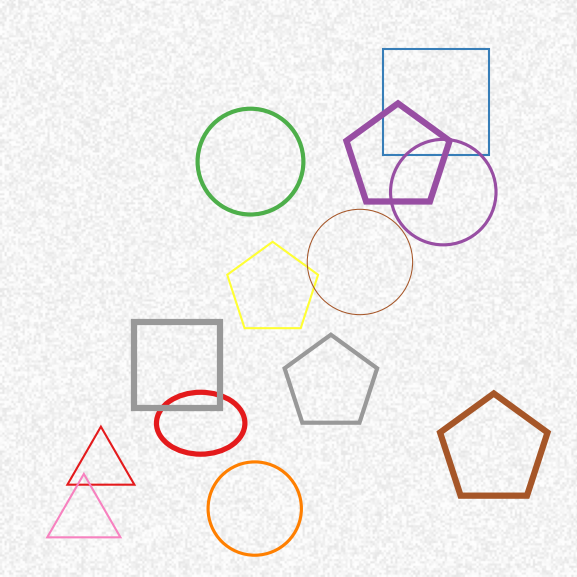[{"shape": "oval", "thickness": 2.5, "radius": 0.38, "center": [0.347, 0.266]}, {"shape": "triangle", "thickness": 1, "radius": 0.33, "center": [0.175, 0.193]}, {"shape": "square", "thickness": 1, "radius": 0.45, "center": [0.755, 0.823]}, {"shape": "circle", "thickness": 2, "radius": 0.46, "center": [0.434, 0.719]}, {"shape": "circle", "thickness": 1.5, "radius": 0.46, "center": [0.768, 0.666]}, {"shape": "pentagon", "thickness": 3, "radius": 0.47, "center": [0.689, 0.726]}, {"shape": "circle", "thickness": 1.5, "radius": 0.4, "center": [0.441, 0.119]}, {"shape": "pentagon", "thickness": 1, "radius": 0.41, "center": [0.472, 0.498]}, {"shape": "pentagon", "thickness": 3, "radius": 0.49, "center": [0.855, 0.22]}, {"shape": "circle", "thickness": 0.5, "radius": 0.46, "center": [0.623, 0.545]}, {"shape": "triangle", "thickness": 1, "radius": 0.37, "center": [0.145, 0.105]}, {"shape": "pentagon", "thickness": 2, "radius": 0.42, "center": [0.573, 0.335]}, {"shape": "square", "thickness": 3, "radius": 0.37, "center": [0.306, 0.367]}]